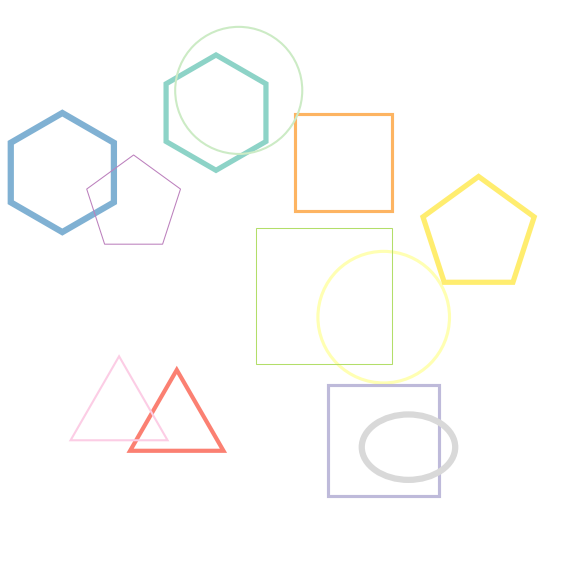[{"shape": "hexagon", "thickness": 2.5, "radius": 0.5, "center": [0.374, 0.804]}, {"shape": "circle", "thickness": 1.5, "radius": 0.57, "center": [0.664, 0.45]}, {"shape": "square", "thickness": 1.5, "radius": 0.48, "center": [0.664, 0.237]}, {"shape": "triangle", "thickness": 2, "radius": 0.47, "center": [0.306, 0.265]}, {"shape": "hexagon", "thickness": 3, "radius": 0.52, "center": [0.108, 0.7]}, {"shape": "square", "thickness": 1.5, "radius": 0.42, "center": [0.595, 0.718]}, {"shape": "square", "thickness": 0.5, "radius": 0.59, "center": [0.56, 0.486]}, {"shape": "triangle", "thickness": 1, "radius": 0.48, "center": [0.206, 0.285]}, {"shape": "oval", "thickness": 3, "radius": 0.4, "center": [0.707, 0.225]}, {"shape": "pentagon", "thickness": 0.5, "radius": 0.43, "center": [0.231, 0.645]}, {"shape": "circle", "thickness": 1, "radius": 0.55, "center": [0.413, 0.843]}, {"shape": "pentagon", "thickness": 2.5, "radius": 0.51, "center": [0.829, 0.592]}]